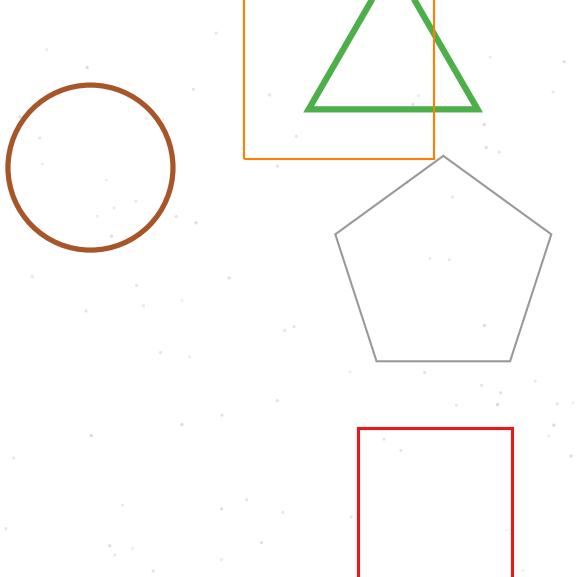[{"shape": "square", "thickness": 1.5, "radius": 0.67, "center": [0.753, 0.125]}, {"shape": "triangle", "thickness": 3, "radius": 0.84, "center": [0.681, 0.894]}, {"shape": "square", "thickness": 1, "radius": 0.82, "center": [0.587, 0.888]}, {"shape": "circle", "thickness": 2.5, "radius": 0.71, "center": [0.157, 0.709]}, {"shape": "pentagon", "thickness": 1, "radius": 0.98, "center": [0.768, 0.533]}]